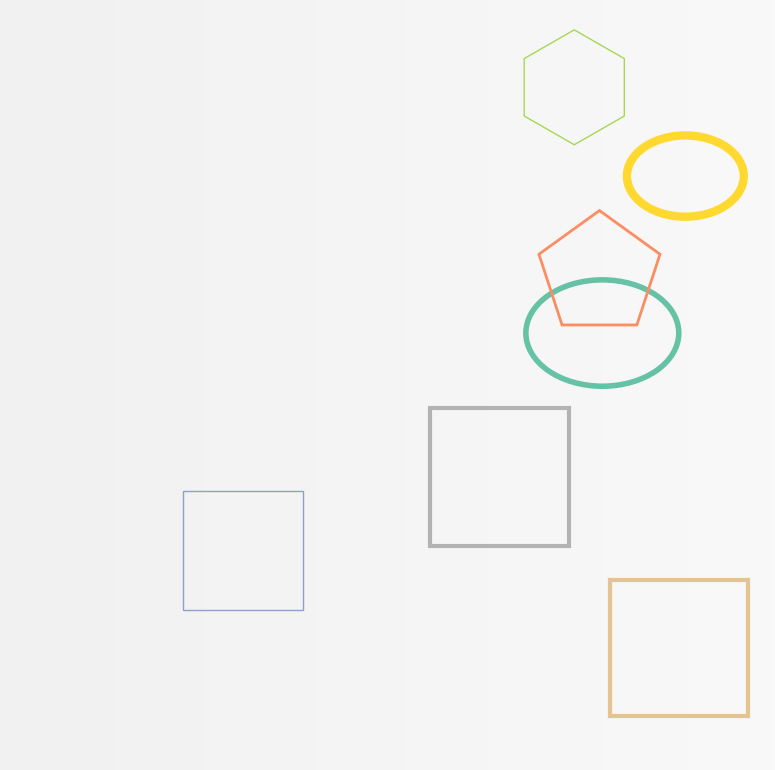[{"shape": "oval", "thickness": 2, "radius": 0.49, "center": [0.777, 0.567]}, {"shape": "pentagon", "thickness": 1, "radius": 0.41, "center": [0.773, 0.644]}, {"shape": "square", "thickness": 0.5, "radius": 0.39, "center": [0.314, 0.285]}, {"shape": "hexagon", "thickness": 0.5, "radius": 0.37, "center": [0.741, 0.887]}, {"shape": "oval", "thickness": 3, "radius": 0.38, "center": [0.884, 0.771]}, {"shape": "square", "thickness": 1.5, "radius": 0.44, "center": [0.876, 0.158]}, {"shape": "square", "thickness": 1.5, "radius": 0.45, "center": [0.644, 0.381]}]